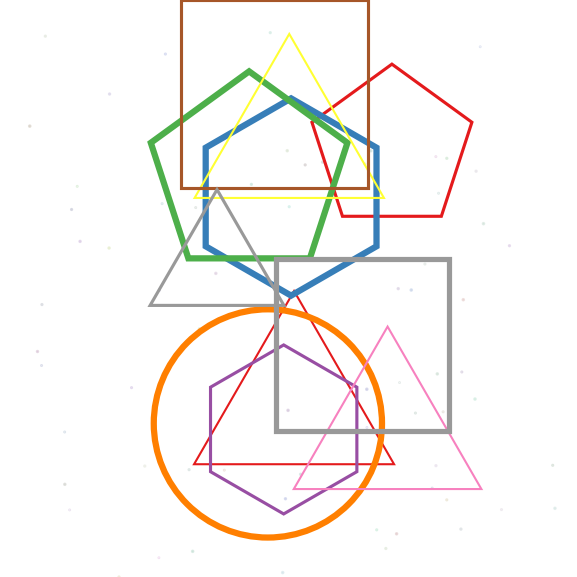[{"shape": "triangle", "thickness": 1, "radius": 1.0, "center": [0.509, 0.295]}, {"shape": "pentagon", "thickness": 1.5, "radius": 0.73, "center": [0.679, 0.742]}, {"shape": "hexagon", "thickness": 3, "radius": 0.85, "center": [0.504, 0.658]}, {"shape": "pentagon", "thickness": 3, "radius": 0.89, "center": [0.431, 0.697]}, {"shape": "hexagon", "thickness": 1.5, "radius": 0.73, "center": [0.491, 0.256]}, {"shape": "circle", "thickness": 3, "radius": 0.99, "center": [0.464, 0.266]}, {"shape": "triangle", "thickness": 1, "radius": 0.95, "center": [0.501, 0.751]}, {"shape": "square", "thickness": 1.5, "radius": 0.81, "center": [0.475, 0.837]}, {"shape": "triangle", "thickness": 1, "radius": 0.94, "center": [0.671, 0.246]}, {"shape": "square", "thickness": 2.5, "radius": 0.75, "center": [0.628, 0.401]}, {"shape": "triangle", "thickness": 1.5, "radius": 0.67, "center": [0.376, 0.537]}]